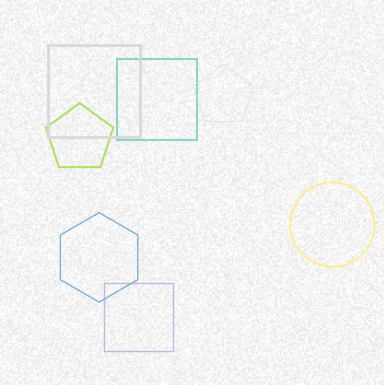[{"shape": "square", "thickness": 1.5, "radius": 0.52, "center": [0.408, 0.742]}, {"shape": "square", "thickness": 1, "radius": 0.44, "center": [0.36, 0.177]}, {"shape": "hexagon", "thickness": 1, "radius": 0.58, "center": [0.257, 0.332]}, {"shape": "pentagon", "thickness": 1.5, "radius": 0.46, "center": [0.207, 0.64]}, {"shape": "square", "thickness": 2, "radius": 0.6, "center": [0.244, 0.764]}, {"shape": "pentagon", "thickness": 0.5, "radius": 0.41, "center": [0.581, 0.751]}, {"shape": "circle", "thickness": 1, "radius": 0.55, "center": [0.863, 0.417]}]